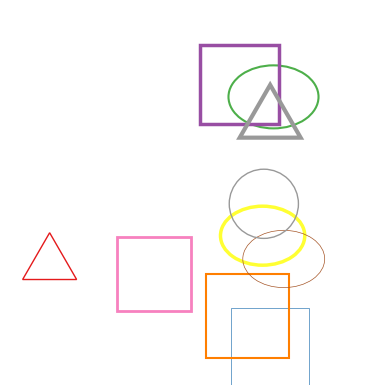[{"shape": "triangle", "thickness": 1, "radius": 0.41, "center": [0.129, 0.314]}, {"shape": "square", "thickness": 0.5, "radius": 0.5, "center": [0.701, 0.1]}, {"shape": "oval", "thickness": 1.5, "radius": 0.58, "center": [0.71, 0.748]}, {"shape": "square", "thickness": 2.5, "radius": 0.51, "center": [0.622, 0.781]}, {"shape": "square", "thickness": 1.5, "radius": 0.54, "center": [0.642, 0.178]}, {"shape": "oval", "thickness": 2.5, "radius": 0.55, "center": [0.682, 0.388]}, {"shape": "oval", "thickness": 0.5, "radius": 0.53, "center": [0.737, 0.327]}, {"shape": "square", "thickness": 2, "radius": 0.48, "center": [0.4, 0.289]}, {"shape": "circle", "thickness": 1, "radius": 0.45, "center": [0.685, 0.471]}, {"shape": "triangle", "thickness": 3, "radius": 0.46, "center": [0.702, 0.688]}]